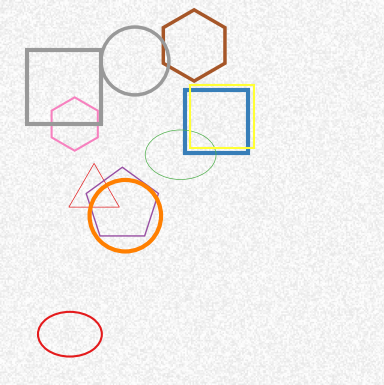[{"shape": "oval", "thickness": 1.5, "radius": 0.41, "center": [0.182, 0.132]}, {"shape": "triangle", "thickness": 0.5, "radius": 0.38, "center": [0.244, 0.5]}, {"shape": "square", "thickness": 3, "radius": 0.41, "center": [0.562, 0.684]}, {"shape": "oval", "thickness": 0.5, "radius": 0.46, "center": [0.469, 0.598]}, {"shape": "pentagon", "thickness": 1, "radius": 0.49, "center": [0.318, 0.467]}, {"shape": "circle", "thickness": 3, "radius": 0.46, "center": [0.325, 0.44]}, {"shape": "square", "thickness": 1.5, "radius": 0.41, "center": [0.577, 0.698]}, {"shape": "hexagon", "thickness": 2.5, "radius": 0.46, "center": [0.504, 0.882]}, {"shape": "hexagon", "thickness": 1.5, "radius": 0.35, "center": [0.194, 0.678]}, {"shape": "square", "thickness": 3, "radius": 0.49, "center": [0.166, 0.774]}, {"shape": "circle", "thickness": 2.5, "radius": 0.44, "center": [0.35, 0.842]}]